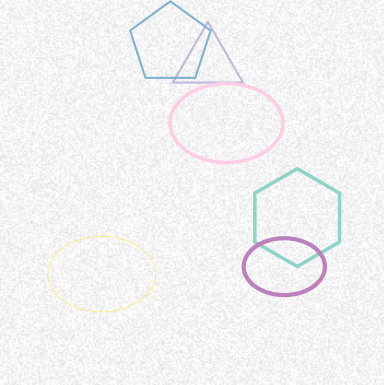[{"shape": "hexagon", "thickness": 2.5, "radius": 0.64, "center": [0.772, 0.435]}, {"shape": "triangle", "thickness": 1.5, "radius": 0.53, "center": [0.54, 0.838]}, {"shape": "pentagon", "thickness": 1.5, "radius": 0.55, "center": [0.443, 0.887]}, {"shape": "oval", "thickness": 2.5, "radius": 0.73, "center": [0.588, 0.681]}, {"shape": "oval", "thickness": 3, "radius": 0.53, "center": [0.738, 0.307]}, {"shape": "oval", "thickness": 0.5, "radius": 0.7, "center": [0.264, 0.288]}]